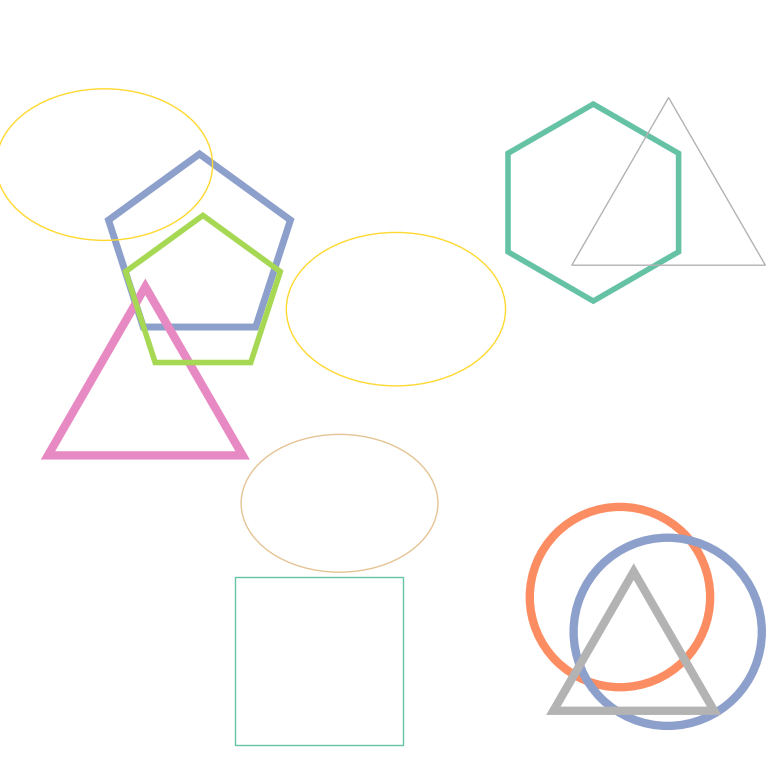[{"shape": "square", "thickness": 0.5, "radius": 0.54, "center": [0.414, 0.142]}, {"shape": "hexagon", "thickness": 2, "radius": 0.64, "center": [0.771, 0.737]}, {"shape": "circle", "thickness": 3, "radius": 0.59, "center": [0.805, 0.225]}, {"shape": "circle", "thickness": 3, "radius": 0.61, "center": [0.867, 0.179]}, {"shape": "pentagon", "thickness": 2.5, "radius": 0.62, "center": [0.259, 0.676]}, {"shape": "triangle", "thickness": 3, "radius": 0.73, "center": [0.189, 0.482]}, {"shape": "pentagon", "thickness": 2, "radius": 0.53, "center": [0.264, 0.615]}, {"shape": "oval", "thickness": 0.5, "radius": 0.71, "center": [0.514, 0.598]}, {"shape": "oval", "thickness": 0.5, "radius": 0.7, "center": [0.135, 0.786]}, {"shape": "oval", "thickness": 0.5, "radius": 0.64, "center": [0.441, 0.346]}, {"shape": "triangle", "thickness": 3, "radius": 0.6, "center": [0.823, 0.137]}, {"shape": "triangle", "thickness": 0.5, "radius": 0.73, "center": [0.868, 0.728]}]